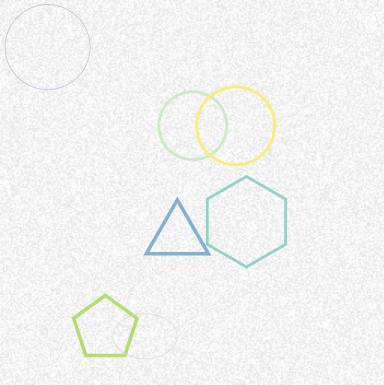[{"shape": "hexagon", "thickness": 2, "radius": 0.59, "center": [0.64, 0.424]}, {"shape": "circle", "thickness": 0.5, "radius": 0.55, "center": [0.124, 0.878]}, {"shape": "triangle", "thickness": 2.5, "radius": 0.47, "center": [0.461, 0.387]}, {"shape": "pentagon", "thickness": 2.5, "radius": 0.43, "center": [0.274, 0.146]}, {"shape": "oval", "thickness": 0.5, "radius": 0.42, "center": [0.377, 0.127]}, {"shape": "circle", "thickness": 2, "radius": 0.44, "center": [0.501, 0.674]}, {"shape": "circle", "thickness": 2, "radius": 0.51, "center": [0.612, 0.673]}]